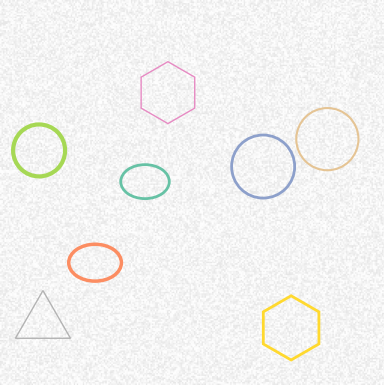[{"shape": "oval", "thickness": 2, "radius": 0.32, "center": [0.377, 0.528]}, {"shape": "oval", "thickness": 2.5, "radius": 0.34, "center": [0.247, 0.318]}, {"shape": "circle", "thickness": 2, "radius": 0.41, "center": [0.683, 0.567]}, {"shape": "hexagon", "thickness": 1, "radius": 0.4, "center": [0.436, 0.759]}, {"shape": "circle", "thickness": 3, "radius": 0.34, "center": [0.102, 0.609]}, {"shape": "hexagon", "thickness": 2, "radius": 0.42, "center": [0.756, 0.148]}, {"shape": "circle", "thickness": 1.5, "radius": 0.4, "center": [0.85, 0.639]}, {"shape": "triangle", "thickness": 1, "radius": 0.41, "center": [0.112, 0.163]}]